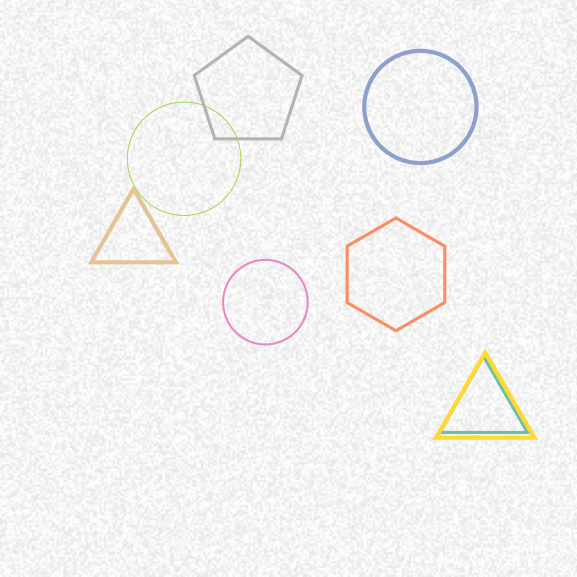[{"shape": "triangle", "thickness": 1.5, "radius": 0.44, "center": [0.837, 0.294]}, {"shape": "hexagon", "thickness": 1.5, "radius": 0.49, "center": [0.686, 0.524]}, {"shape": "circle", "thickness": 2, "radius": 0.49, "center": [0.728, 0.814]}, {"shape": "circle", "thickness": 1, "radius": 0.37, "center": [0.46, 0.476]}, {"shape": "circle", "thickness": 0.5, "radius": 0.49, "center": [0.319, 0.724]}, {"shape": "triangle", "thickness": 2, "radius": 0.49, "center": [0.84, 0.29]}, {"shape": "triangle", "thickness": 2, "radius": 0.42, "center": [0.231, 0.587]}, {"shape": "pentagon", "thickness": 1.5, "radius": 0.49, "center": [0.43, 0.838]}]